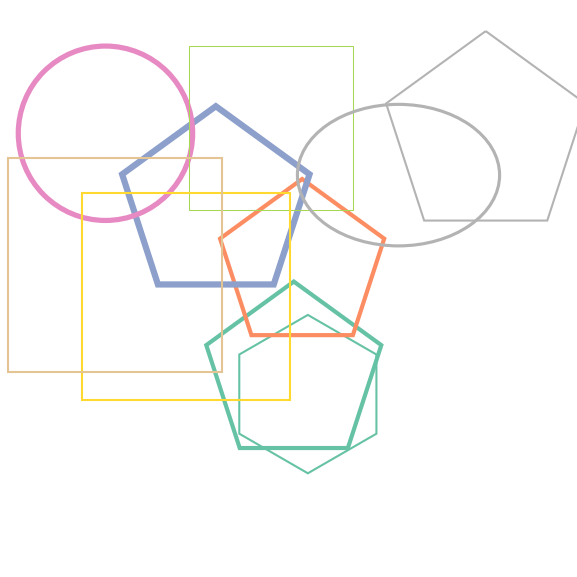[{"shape": "pentagon", "thickness": 2, "radius": 0.8, "center": [0.509, 0.352]}, {"shape": "hexagon", "thickness": 1, "radius": 0.69, "center": [0.533, 0.317]}, {"shape": "pentagon", "thickness": 2, "radius": 0.75, "center": [0.523, 0.54]}, {"shape": "pentagon", "thickness": 3, "radius": 0.85, "center": [0.374, 0.645]}, {"shape": "circle", "thickness": 2.5, "radius": 0.75, "center": [0.183, 0.768]}, {"shape": "square", "thickness": 0.5, "radius": 0.71, "center": [0.47, 0.778]}, {"shape": "square", "thickness": 1, "radius": 0.9, "center": [0.321, 0.486]}, {"shape": "square", "thickness": 1, "radius": 0.92, "center": [0.199, 0.54]}, {"shape": "pentagon", "thickness": 1, "radius": 0.91, "center": [0.841, 0.764]}, {"shape": "oval", "thickness": 1.5, "radius": 0.88, "center": [0.69, 0.696]}]